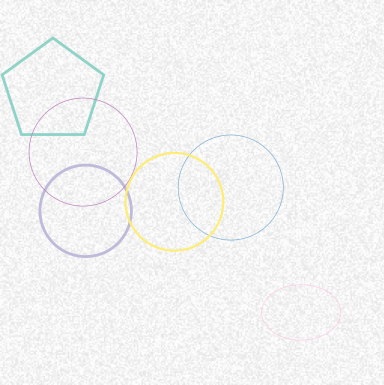[{"shape": "pentagon", "thickness": 2, "radius": 0.69, "center": [0.137, 0.763]}, {"shape": "circle", "thickness": 2, "radius": 0.59, "center": [0.223, 0.452]}, {"shape": "circle", "thickness": 0.5, "radius": 0.68, "center": [0.599, 0.513]}, {"shape": "oval", "thickness": 0.5, "radius": 0.51, "center": [0.782, 0.188]}, {"shape": "circle", "thickness": 0.5, "radius": 0.7, "center": [0.216, 0.605]}, {"shape": "circle", "thickness": 1.5, "radius": 0.63, "center": [0.453, 0.476]}]